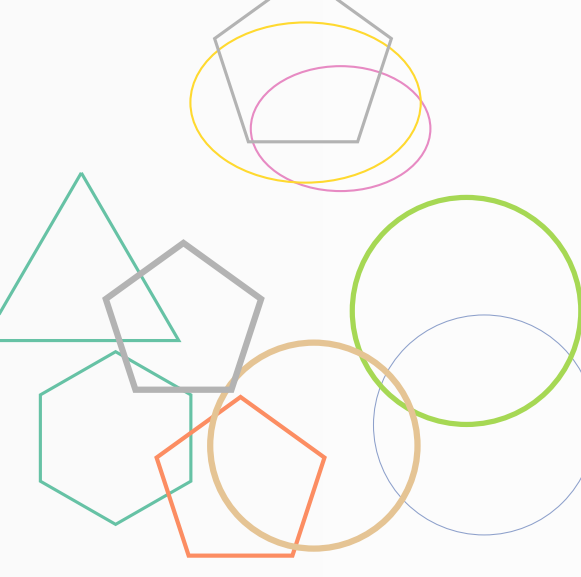[{"shape": "triangle", "thickness": 1.5, "radius": 0.97, "center": [0.14, 0.506]}, {"shape": "hexagon", "thickness": 1.5, "radius": 0.75, "center": [0.199, 0.241]}, {"shape": "pentagon", "thickness": 2, "radius": 0.76, "center": [0.414, 0.16]}, {"shape": "circle", "thickness": 0.5, "radius": 0.95, "center": [0.833, 0.263]}, {"shape": "oval", "thickness": 1, "radius": 0.77, "center": [0.586, 0.776]}, {"shape": "circle", "thickness": 2.5, "radius": 0.98, "center": [0.803, 0.461]}, {"shape": "oval", "thickness": 1, "radius": 0.99, "center": [0.526, 0.822]}, {"shape": "circle", "thickness": 3, "radius": 0.89, "center": [0.54, 0.228]}, {"shape": "pentagon", "thickness": 1.5, "radius": 0.8, "center": [0.521, 0.883]}, {"shape": "pentagon", "thickness": 3, "radius": 0.7, "center": [0.316, 0.438]}]